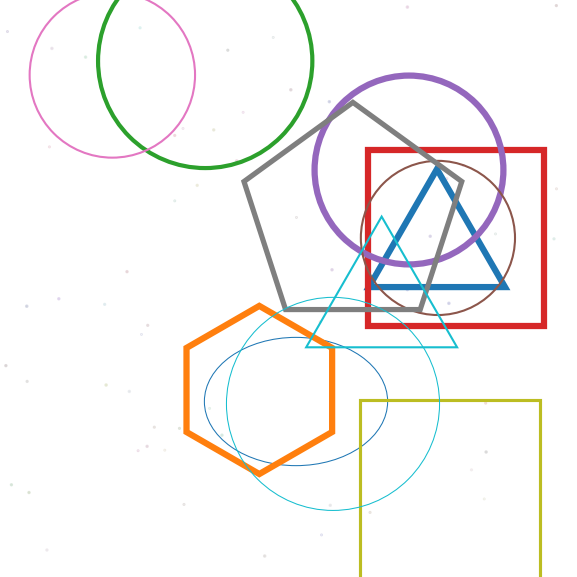[{"shape": "oval", "thickness": 0.5, "radius": 0.79, "center": [0.513, 0.304]}, {"shape": "triangle", "thickness": 3, "radius": 0.68, "center": [0.757, 0.57]}, {"shape": "hexagon", "thickness": 3, "radius": 0.73, "center": [0.449, 0.324]}, {"shape": "circle", "thickness": 2, "radius": 0.93, "center": [0.355, 0.894]}, {"shape": "square", "thickness": 3, "radius": 0.76, "center": [0.79, 0.587]}, {"shape": "circle", "thickness": 3, "radius": 0.82, "center": [0.708, 0.705]}, {"shape": "circle", "thickness": 1, "radius": 0.67, "center": [0.758, 0.587]}, {"shape": "circle", "thickness": 1, "radius": 0.72, "center": [0.195, 0.869]}, {"shape": "pentagon", "thickness": 2.5, "radius": 0.99, "center": [0.611, 0.624]}, {"shape": "square", "thickness": 1.5, "radius": 0.78, "center": [0.779, 0.152]}, {"shape": "triangle", "thickness": 1, "radius": 0.75, "center": [0.661, 0.473]}, {"shape": "circle", "thickness": 0.5, "radius": 0.92, "center": [0.577, 0.3]}]